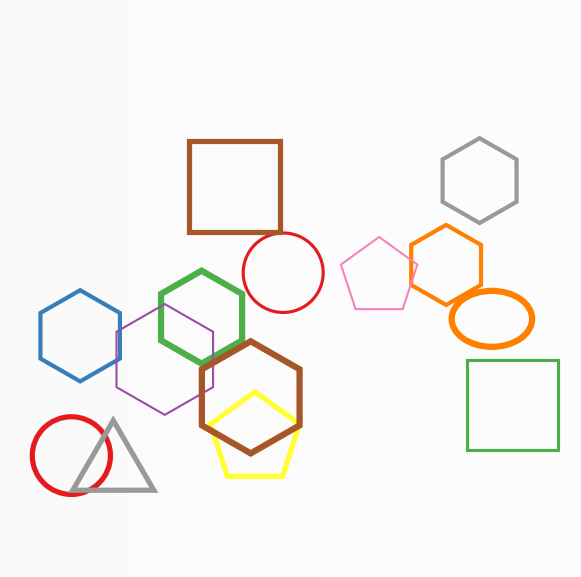[{"shape": "circle", "thickness": 2.5, "radius": 0.34, "center": [0.123, 0.21]}, {"shape": "circle", "thickness": 1.5, "radius": 0.34, "center": [0.487, 0.527]}, {"shape": "hexagon", "thickness": 2, "radius": 0.39, "center": [0.138, 0.418]}, {"shape": "hexagon", "thickness": 3, "radius": 0.4, "center": [0.347, 0.45]}, {"shape": "square", "thickness": 1.5, "radius": 0.39, "center": [0.881, 0.298]}, {"shape": "hexagon", "thickness": 1, "radius": 0.48, "center": [0.283, 0.377]}, {"shape": "oval", "thickness": 3, "radius": 0.35, "center": [0.846, 0.447]}, {"shape": "hexagon", "thickness": 2, "radius": 0.35, "center": [0.768, 0.54]}, {"shape": "pentagon", "thickness": 2.5, "radius": 0.4, "center": [0.439, 0.24]}, {"shape": "hexagon", "thickness": 3, "radius": 0.49, "center": [0.431, 0.311]}, {"shape": "square", "thickness": 2.5, "radius": 0.39, "center": [0.403, 0.676]}, {"shape": "pentagon", "thickness": 1, "radius": 0.35, "center": [0.652, 0.52]}, {"shape": "hexagon", "thickness": 2, "radius": 0.37, "center": [0.825, 0.686]}, {"shape": "triangle", "thickness": 2.5, "radius": 0.4, "center": [0.195, 0.191]}]